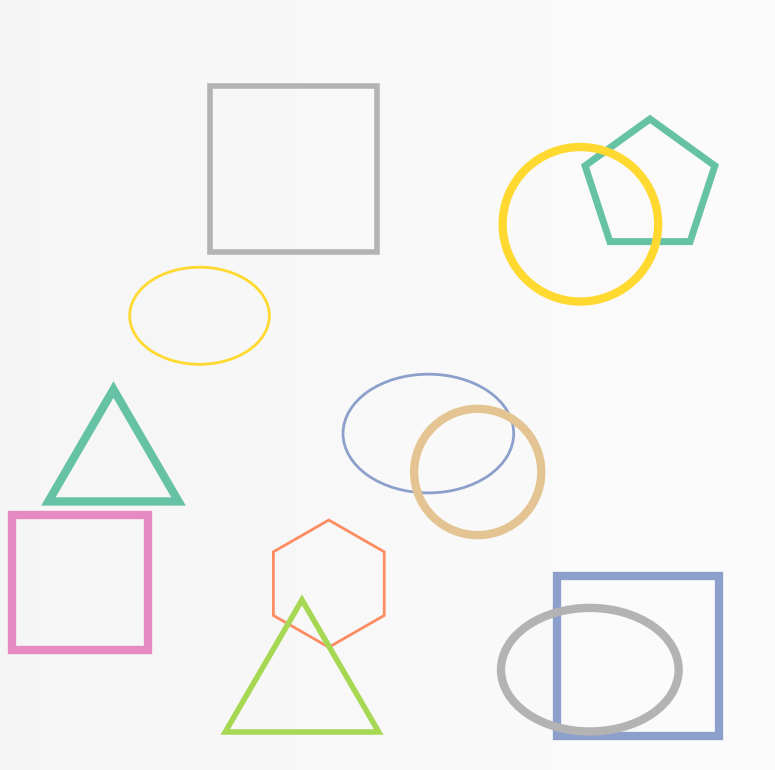[{"shape": "triangle", "thickness": 3, "radius": 0.48, "center": [0.146, 0.397]}, {"shape": "pentagon", "thickness": 2.5, "radius": 0.44, "center": [0.839, 0.757]}, {"shape": "hexagon", "thickness": 1, "radius": 0.41, "center": [0.424, 0.242]}, {"shape": "oval", "thickness": 1, "radius": 0.55, "center": [0.553, 0.437]}, {"shape": "square", "thickness": 3, "radius": 0.52, "center": [0.823, 0.148]}, {"shape": "square", "thickness": 3, "radius": 0.44, "center": [0.103, 0.243]}, {"shape": "triangle", "thickness": 2, "radius": 0.57, "center": [0.39, 0.107]}, {"shape": "oval", "thickness": 1, "radius": 0.45, "center": [0.257, 0.59]}, {"shape": "circle", "thickness": 3, "radius": 0.5, "center": [0.749, 0.709]}, {"shape": "circle", "thickness": 3, "radius": 0.41, "center": [0.616, 0.387]}, {"shape": "square", "thickness": 2, "radius": 0.54, "center": [0.378, 0.78]}, {"shape": "oval", "thickness": 3, "radius": 0.57, "center": [0.761, 0.13]}]